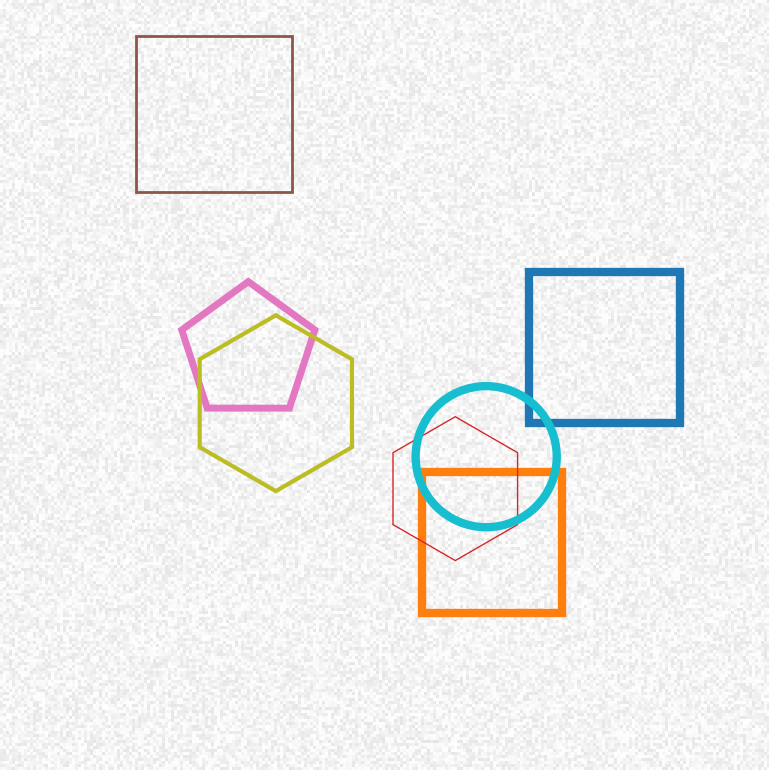[{"shape": "square", "thickness": 3, "radius": 0.49, "center": [0.785, 0.549]}, {"shape": "square", "thickness": 3, "radius": 0.45, "center": [0.639, 0.295]}, {"shape": "hexagon", "thickness": 0.5, "radius": 0.47, "center": [0.591, 0.365]}, {"shape": "square", "thickness": 1, "radius": 0.51, "center": [0.278, 0.852]}, {"shape": "pentagon", "thickness": 2.5, "radius": 0.45, "center": [0.322, 0.543]}, {"shape": "hexagon", "thickness": 1.5, "radius": 0.57, "center": [0.358, 0.476]}, {"shape": "circle", "thickness": 3, "radius": 0.46, "center": [0.631, 0.407]}]